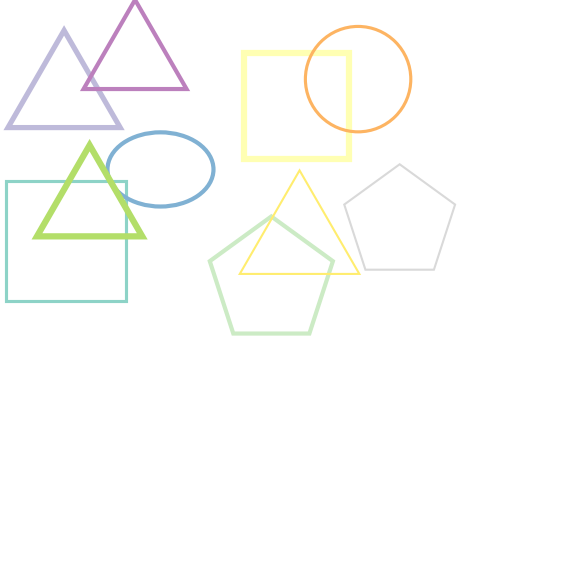[{"shape": "square", "thickness": 1.5, "radius": 0.52, "center": [0.114, 0.582]}, {"shape": "square", "thickness": 3, "radius": 0.46, "center": [0.513, 0.815]}, {"shape": "triangle", "thickness": 2.5, "radius": 0.56, "center": [0.111, 0.834]}, {"shape": "oval", "thickness": 2, "radius": 0.46, "center": [0.278, 0.706]}, {"shape": "circle", "thickness": 1.5, "radius": 0.46, "center": [0.62, 0.862]}, {"shape": "triangle", "thickness": 3, "radius": 0.53, "center": [0.155, 0.642]}, {"shape": "pentagon", "thickness": 1, "radius": 0.5, "center": [0.692, 0.614]}, {"shape": "triangle", "thickness": 2, "radius": 0.51, "center": [0.234, 0.896]}, {"shape": "pentagon", "thickness": 2, "radius": 0.56, "center": [0.47, 0.512]}, {"shape": "triangle", "thickness": 1, "radius": 0.6, "center": [0.519, 0.585]}]